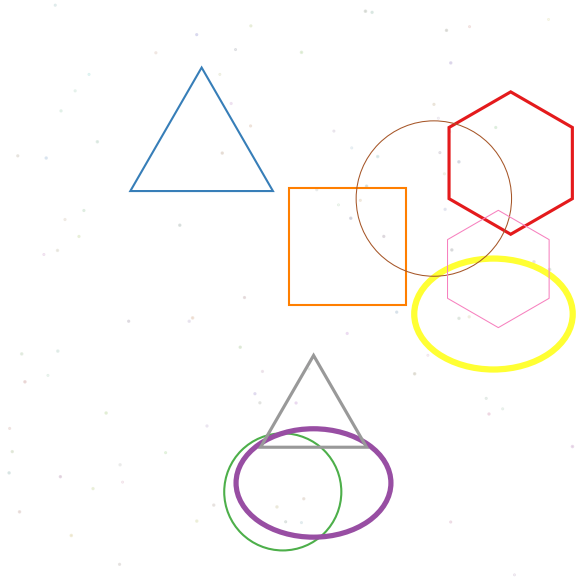[{"shape": "hexagon", "thickness": 1.5, "radius": 0.62, "center": [0.884, 0.717]}, {"shape": "triangle", "thickness": 1, "radius": 0.71, "center": [0.349, 0.74]}, {"shape": "circle", "thickness": 1, "radius": 0.51, "center": [0.49, 0.147]}, {"shape": "oval", "thickness": 2.5, "radius": 0.67, "center": [0.543, 0.163]}, {"shape": "square", "thickness": 1, "radius": 0.51, "center": [0.602, 0.572]}, {"shape": "oval", "thickness": 3, "radius": 0.69, "center": [0.855, 0.455]}, {"shape": "circle", "thickness": 0.5, "radius": 0.67, "center": [0.751, 0.655]}, {"shape": "hexagon", "thickness": 0.5, "radius": 0.51, "center": [0.863, 0.533]}, {"shape": "triangle", "thickness": 1.5, "radius": 0.53, "center": [0.543, 0.278]}]